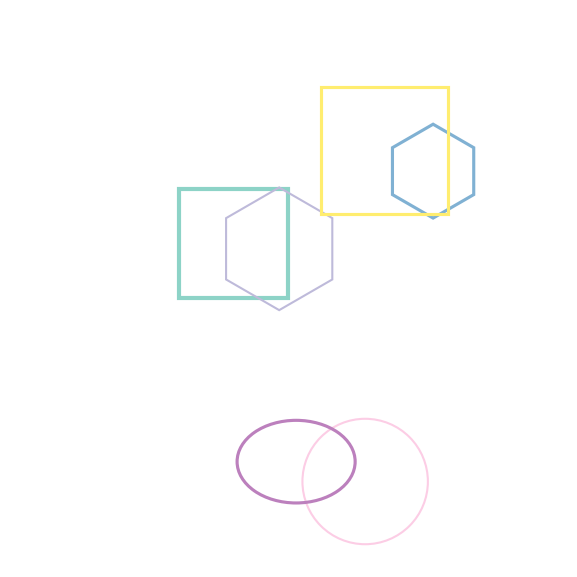[{"shape": "square", "thickness": 2, "radius": 0.47, "center": [0.405, 0.578]}, {"shape": "hexagon", "thickness": 1, "radius": 0.53, "center": [0.483, 0.568]}, {"shape": "hexagon", "thickness": 1.5, "radius": 0.41, "center": [0.75, 0.703]}, {"shape": "circle", "thickness": 1, "radius": 0.54, "center": [0.632, 0.165]}, {"shape": "oval", "thickness": 1.5, "radius": 0.51, "center": [0.513, 0.2]}, {"shape": "square", "thickness": 1.5, "radius": 0.55, "center": [0.666, 0.739]}]